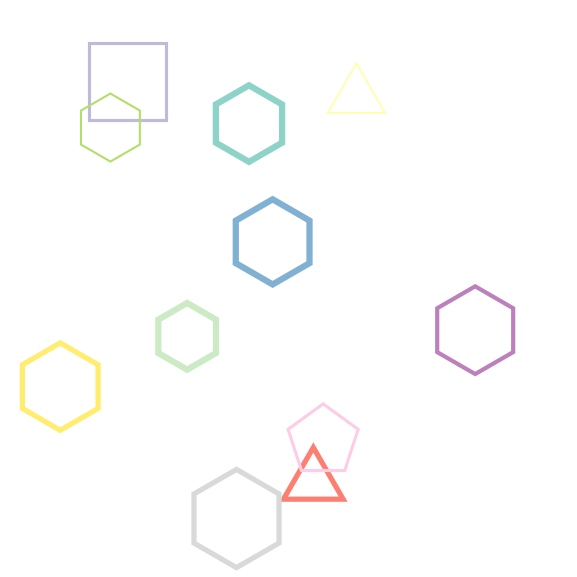[{"shape": "hexagon", "thickness": 3, "radius": 0.33, "center": [0.431, 0.785]}, {"shape": "triangle", "thickness": 1, "radius": 0.29, "center": [0.617, 0.832]}, {"shape": "square", "thickness": 1.5, "radius": 0.33, "center": [0.221, 0.859]}, {"shape": "triangle", "thickness": 2.5, "radius": 0.3, "center": [0.543, 0.165]}, {"shape": "hexagon", "thickness": 3, "radius": 0.37, "center": [0.472, 0.58]}, {"shape": "hexagon", "thickness": 1, "radius": 0.29, "center": [0.191, 0.778]}, {"shape": "pentagon", "thickness": 1.5, "radius": 0.32, "center": [0.56, 0.236]}, {"shape": "hexagon", "thickness": 2.5, "radius": 0.43, "center": [0.409, 0.101]}, {"shape": "hexagon", "thickness": 2, "radius": 0.38, "center": [0.823, 0.427]}, {"shape": "hexagon", "thickness": 3, "radius": 0.29, "center": [0.324, 0.417]}, {"shape": "hexagon", "thickness": 2.5, "radius": 0.38, "center": [0.104, 0.33]}]